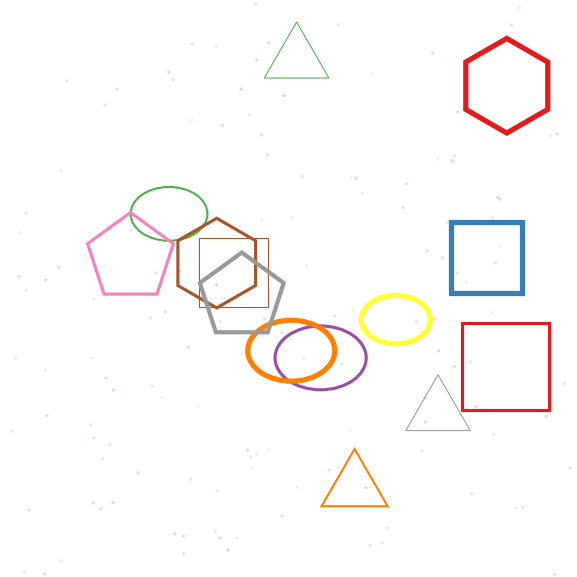[{"shape": "hexagon", "thickness": 2.5, "radius": 0.41, "center": [0.878, 0.851]}, {"shape": "square", "thickness": 1.5, "radius": 0.38, "center": [0.876, 0.364]}, {"shape": "square", "thickness": 2.5, "radius": 0.31, "center": [0.842, 0.553]}, {"shape": "oval", "thickness": 1, "radius": 0.33, "center": [0.293, 0.629]}, {"shape": "triangle", "thickness": 0.5, "radius": 0.32, "center": [0.514, 0.896]}, {"shape": "oval", "thickness": 1.5, "radius": 0.39, "center": [0.555, 0.379]}, {"shape": "triangle", "thickness": 1, "radius": 0.33, "center": [0.614, 0.156]}, {"shape": "oval", "thickness": 2.5, "radius": 0.38, "center": [0.504, 0.392]}, {"shape": "oval", "thickness": 2.5, "radius": 0.3, "center": [0.685, 0.446]}, {"shape": "hexagon", "thickness": 1.5, "radius": 0.39, "center": [0.375, 0.544]}, {"shape": "square", "thickness": 0.5, "radius": 0.3, "center": [0.404, 0.527]}, {"shape": "pentagon", "thickness": 1.5, "radius": 0.39, "center": [0.226, 0.553]}, {"shape": "triangle", "thickness": 0.5, "radius": 0.32, "center": [0.758, 0.286]}, {"shape": "pentagon", "thickness": 2, "radius": 0.38, "center": [0.419, 0.486]}]